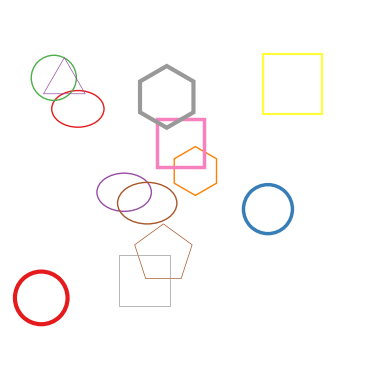[{"shape": "circle", "thickness": 3, "radius": 0.34, "center": [0.107, 0.226]}, {"shape": "oval", "thickness": 1, "radius": 0.34, "center": [0.202, 0.717]}, {"shape": "circle", "thickness": 2.5, "radius": 0.32, "center": [0.696, 0.457]}, {"shape": "circle", "thickness": 1, "radius": 0.29, "center": [0.14, 0.798]}, {"shape": "triangle", "thickness": 0.5, "radius": 0.31, "center": [0.167, 0.788]}, {"shape": "oval", "thickness": 1, "radius": 0.35, "center": [0.322, 0.501]}, {"shape": "hexagon", "thickness": 1, "radius": 0.32, "center": [0.507, 0.556]}, {"shape": "square", "thickness": 1.5, "radius": 0.39, "center": [0.76, 0.781]}, {"shape": "pentagon", "thickness": 0.5, "radius": 0.39, "center": [0.424, 0.34]}, {"shape": "oval", "thickness": 1, "radius": 0.39, "center": [0.382, 0.472]}, {"shape": "square", "thickness": 2.5, "radius": 0.31, "center": [0.469, 0.629]}, {"shape": "square", "thickness": 0.5, "radius": 0.33, "center": [0.376, 0.272]}, {"shape": "hexagon", "thickness": 3, "radius": 0.4, "center": [0.433, 0.748]}]